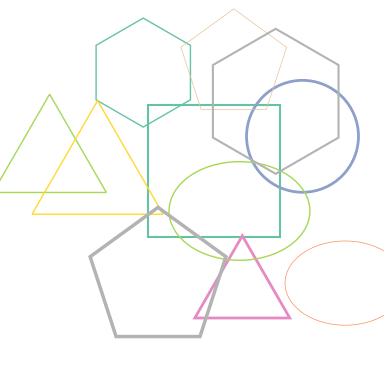[{"shape": "square", "thickness": 1.5, "radius": 0.86, "center": [0.556, 0.556]}, {"shape": "hexagon", "thickness": 1, "radius": 0.71, "center": [0.372, 0.811]}, {"shape": "oval", "thickness": 0.5, "radius": 0.78, "center": [0.897, 0.265]}, {"shape": "circle", "thickness": 2, "radius": 0.73, "center": [0.786, 0.646]}, {"shape": "triangle", "thickness": 2, "radius": 0.71, "center": [0.629, 0.245]}, {"shape": "oval", "thickness": 1, "radius": 0.91, "center": [0.622, 0.452]}, {"shape": "triangle", "thickness": 1, "radius": 0.85, "center": [0.129, 0.585]}, {"shape": "triangle", "thickness": 1, "radius": 0.98, "center": [0.253, 0.542]}, {"shape": "pentagon", "thickness": 0.5, "radius": 0.72, "center": [0.607, 0.833]}, {"shape": "hexagon", "thickness": 1.5, "radius": 0.94, "center": [0.716, 0.737]}, {"shape": "pentagon", "thickness": 2.5, "radius": 0.93, "center": [0.41, 0.276]}]